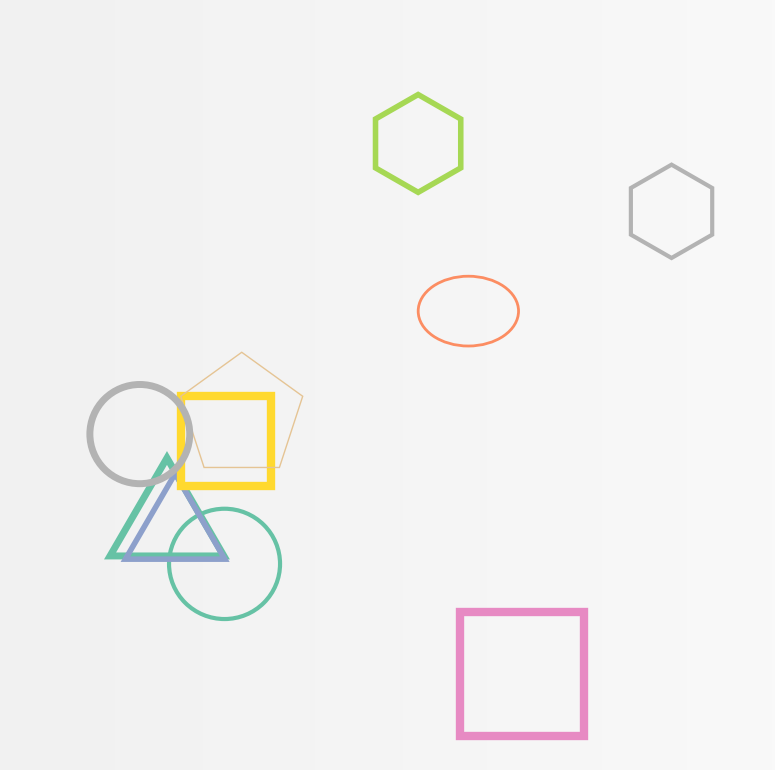[{"shape": "circle", "thickness": 1.5, "radius": 0.36, "center": [0.29, 0.268]}, {"shape": "triangle", "thickness": 2.5, "radius": 0.42, "center": [0.215, 0.32]}, {"shape": "oval", "thickness": 1, "radius": 0.32, "center": [0.604, 0.596]}, {"shape": "triangle", "thickness": 2, "radius": 0.37, "center": [0.226, 0.311]}, {"shape": "square", "thickness": 3, "radius": 0.4, "center": [0.673, 0.124]}, {"shape": "hexagon", "thickness": 2, "radius": 0.32, "center": [0.54, 0.814]}, {"shape": "square", "thickness": 3, "radius": 0.29, "center": [0.292, 0.428]}, {"shape": "pentagon", "thickness": 0.5, "radius": 0.41, "center": [0.312, 0.46]}, {"shape": "hexagon", "thickness": 1.5, "radius": 0.3, "center": [0.867, 0.726]}, {"shape": "circle", "thickness": 2.5, "radius": 0.32, "center": [0.18, 0.436]}]